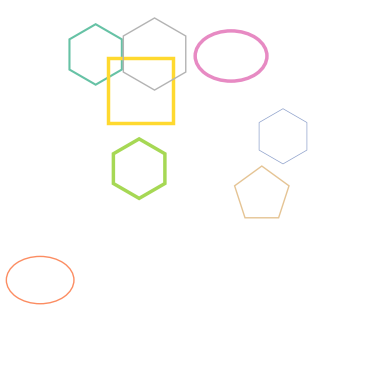[{"shape": "hexagon", "thickness": 1.5, "radius": 0.39, "center": [0.248, 0.859]}, {"shape": "oval", "thickness": 1, "radius": 0.44, "center": [0.104, 0.273]}, {"shape": "hexagon", "thickness": 0.5, "radius": 0.36, "center": [0.735, 0.646]}, {"shape": "oval", "thickness": 2.5, "radius": 0.47, "center": [0.6, 0.855]}, {"shape": "hexagon", "thickness": 2.5, "radius": 0.39, "center": [0.361, 0.562]}, {"shape": "square", "thickness": 2.5, "radius": 0.42, "center": [0.365, 0.765]}, {"shape": "pentagon", "thickness": 1, "radius": 0.37, "center": [0.68, 0.494]}, {"shape": "hexagon", "thickness": 1, "radius": 0.47, "center": [0.401, 0.86]}]